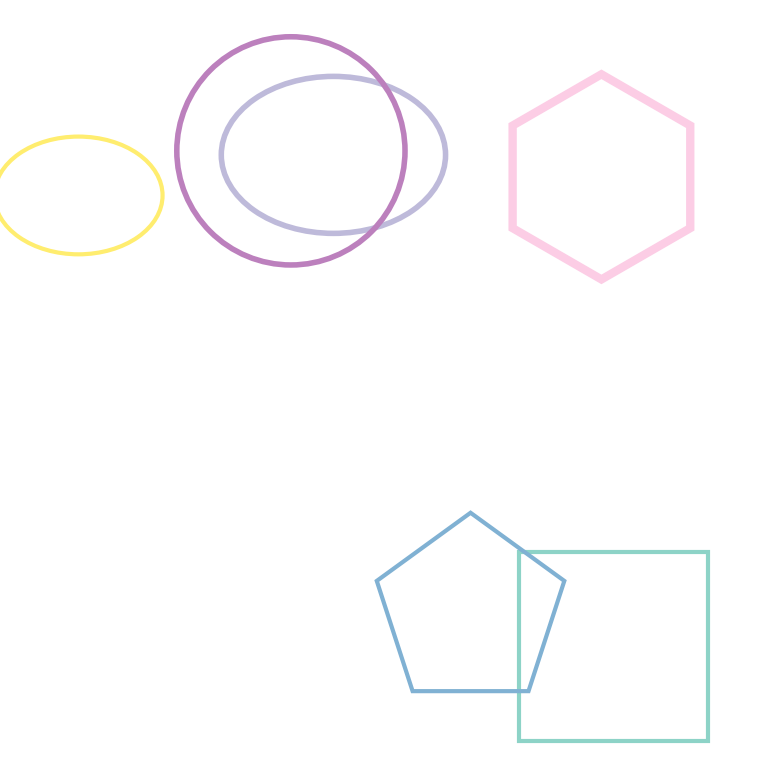[{"shape": "square", "thickness": 1.5, "radius": 0.61, "center": [0.797, 0.16]}, {"shape": "oval", "thickness": 2, "radius": 0.73, "center": [0.433, 0.799]}, {"shape": "pentagon", "thickness": 1.5, "radius": 0.64, "center": [0.611, 0.206]}, {"shape": "hexagon", "thickness": 3, "radius": 0.67, "center": [0.781, 0.77]}, {"shape": "circle", "thickness": 2, "radius": 0.74, "center": [0.378, 0.804]}, {"shape": "oval", "thickness": 1.5, "radius": 0.55, "center": [0.102, 0.746]}]